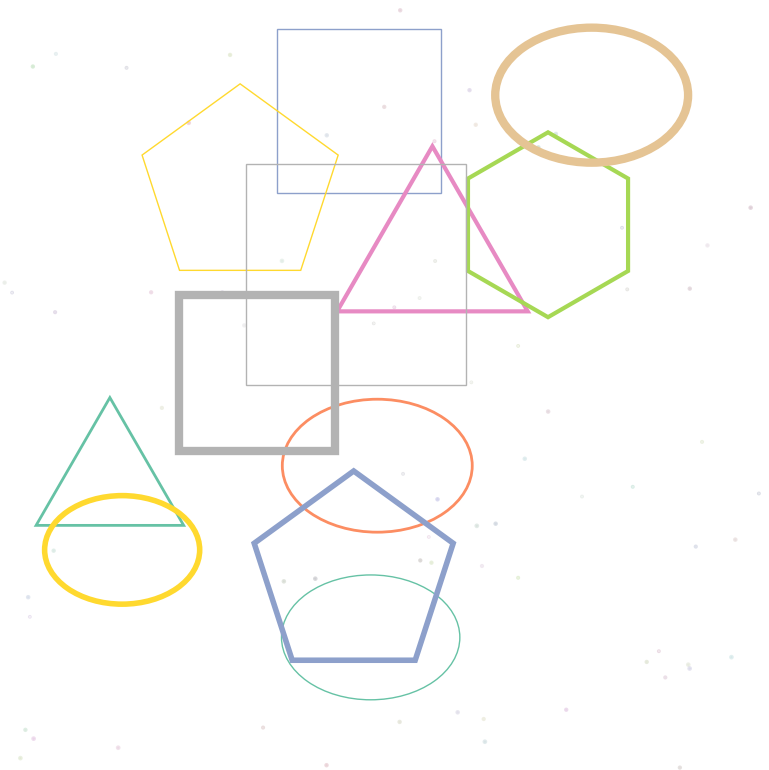[{"shape": "oval", "thickness": 0.5, "radius": 0.58, "center": [0.481, 0.172]}, {"shape": "triangle", "thickness": 1, "radius": 0.55, "center": [0.143, 0.373]}, {"shape": "oval", "thickness": 1, "radius": 0.62, "center": [0.49, 0.395]}, {"shape": "pentagon", "thickness": 2, "radius": 0.68, "center": [0.459, 0.252]}, {"shape": "square", "thickness": 0.5, "radius": 0.53, "center": [0.466, 0.856]}, {"shape": "triangle", "thickness": 1.5, "radius": 0.71, "center": [0.562, 0.667]}, {"shape": "hexagon", "thickness": 1.5, "radius": 0.6, "center": [0.712, 0.708]}, {"shape": "pentagon", "thickness": 0.5, "radius": 0.67, "center": [0.312, 0.757]}, {"shape": "oval", "thickness": 2, "radius": 0.5, "center": [0.159, 0.286]}, {"shape": "oval", "thickness": 3, "radius": 0.63, "center": [0.768, 0.876]}, {"shape": "square", "thickness": 0.5, "radius": 0.72, "center": [0.462, 0.643]}, {"shape": "square", "thickness": 3, "radius": 0.51, "center": [0.334, 0.515]}]